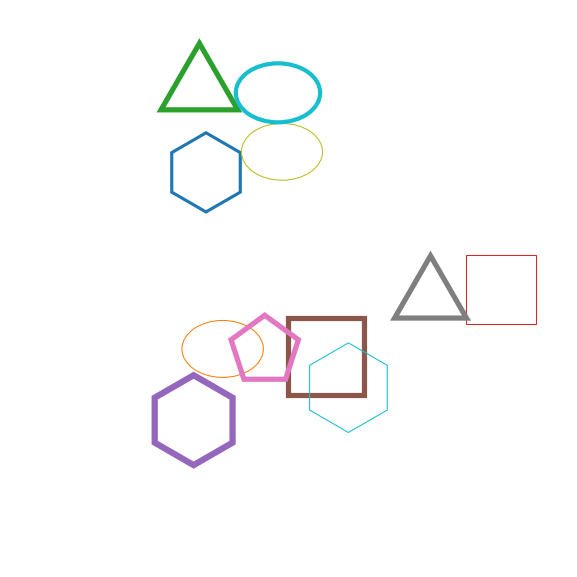[{"shape": "hexagon", "thickness": 1.5, "radius": 0.34, "center": [0.357, 0.701]}, {"shape": "oval", "thickness": 0.5, "radius": 0.35, "center": [0.386, 0.395]}, {"shape": "triangle", "thickness": 2.5, "radius": 0.38, "center": [0.345, 0.847]}, {"shape": "square", "thickness": 0.5, "radius": 0.3, "center": [0.867, 0.498]}, {"shape": "hexagon", "thickness": 3, "radius": 0.39, "center": [0.335, 0.272]}, {"shape": "square", "thickness": 2.5, "radius": 0.33, "center": [0.564, 0.382]}, {"shape": "pentagon", "thickness": 2.5, "radius": 0.31, "center": [0.458, 0.392]}, {"shape": "triangle", "thickness": 2.5, "radius": 0.36, "center": [0.746, 0.484]}, {"shape": "oval", "thickness": 0.5, "radius": 0.35, "center": [0.488, 0.736]}, {"shape": "hexagon", "thickness": 0.5, "radius": 0.39, "center": [0.603, 0.328]}, {"shape": "oval", "thickness": 2, "radius": 0.36, "center": [0.481, 0.838]}]